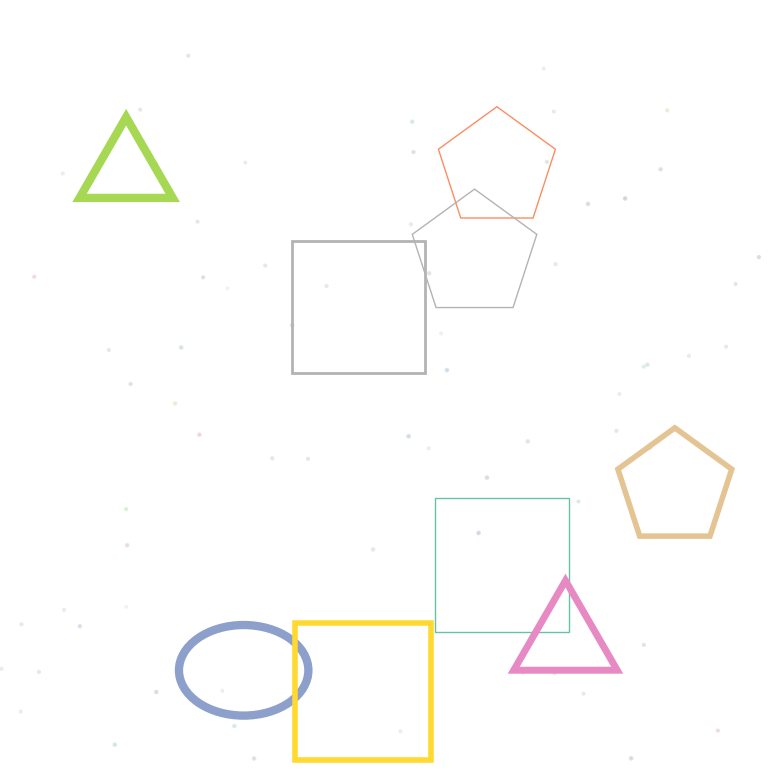[{"shape": "square", "thickness": 0.5, "radius": 0.44, "center": [0.652, 0.266]}, {"shape": "pentagon", "thickness": 0.5, "radius": 0.4, "center": [0.645, 0.782]}, {"shape": "oval", "thickness": 3, "radius": 0.42, "center": [0.316, 0.129]}, {"shape": "triangle", "thickness": 2.5, "radius": 0.39, "center": [0.734, 0.168]}, {"shape": "triangle", "thickness": 3, "radius": 0.35, "center": [0.164, 0.778]}, {"shape": "square", "thickness": 2, "radius": 0.44, "center": [0.471, 0.102]}, {"shape": "pentagon", "thickness": 2, "radius": 0.39, "center": [0.876, 0.367]}, {"shape": "pentagon", "thickness": 0.5, "radius": 0.43, "center": [0.616, 0.669]}, {"shape": "square", "thickness": 1, "radius": 0.43, "center": [0.465, 0.601]}]